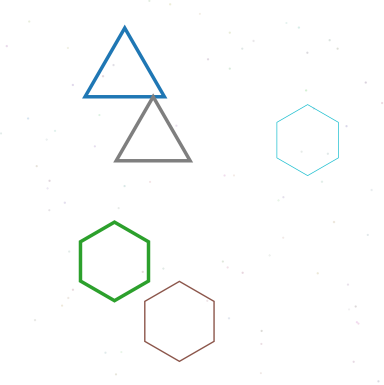[{"shape": "triangle", "thickness": 2.5, "radius": 0.6, "center": [0.324, 0.808]}, {"shape": "hexagon", "thickness": 2.5, "radius": 0.51, "center": [0.297, 0.321]}, {"shape": "hexagon", "thickness": 1, "radius": 0.52, "center": [0.466, 0.165]}, {"shape": "triangle", "thickness": 2.5, "radius": 0.55, "center": [0.398, 0.638]}, {"shape": "hexagon", "thickness": 0.5, "radius": 0.46, "center": [0.799, 0.636]}]